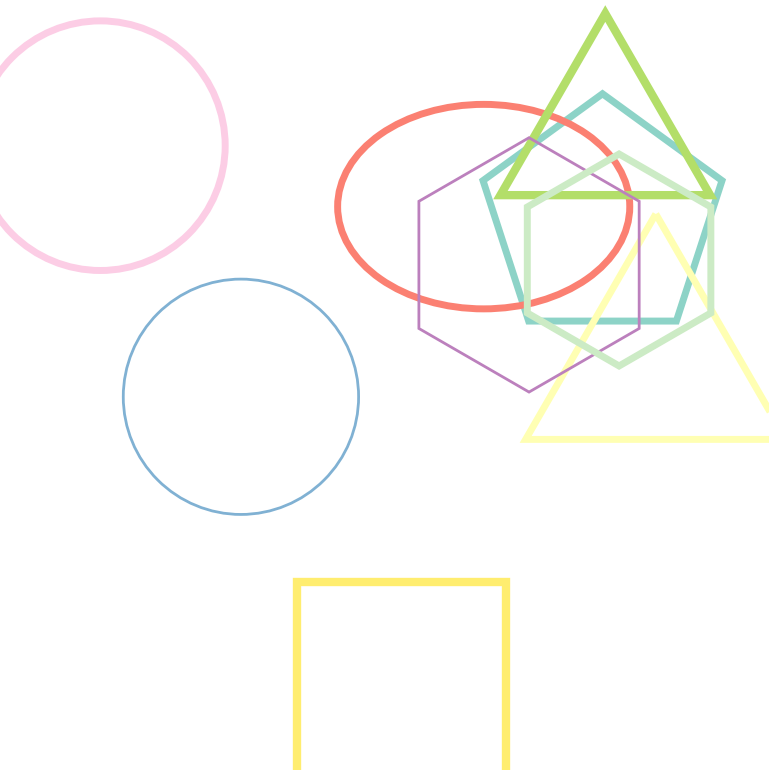[{"shape": "pentagon", "thickness": 2.5, "radius": 0.82, "center": [0.782, 0.715]}, {"shape": "triangle", "thickness": 2.5, "radius": 0.98, "center": [0.852, 0.527]}, {"shape": "oval", "thickness": 2.5, "radius": 0.95, "center": [0.628, 0.732]}, {"shape": "circle", "thickness": 1, "radius": 0.76, "center": [0.313, 0.485]}, {"shape": "triangle", "thickness": 3, "radius": 0.79, "center": [0.786, 0.825]}, {"shape": "circle", "thickness": 2.5, "radius": 0.81, "center": [0.13, 0.811]}, {"shape": "hexagon", "thickness": 1, "radius": 0.83, "center": [0.687, 0.656]}, {"shape": "hexagon", "thickness": 2.5, "radius": 0.69, "center": [0.804, 0.662]}, {"shape": "square", "thickness": 3, "radius": 0.68, "center": [0.521, 0.109]}]